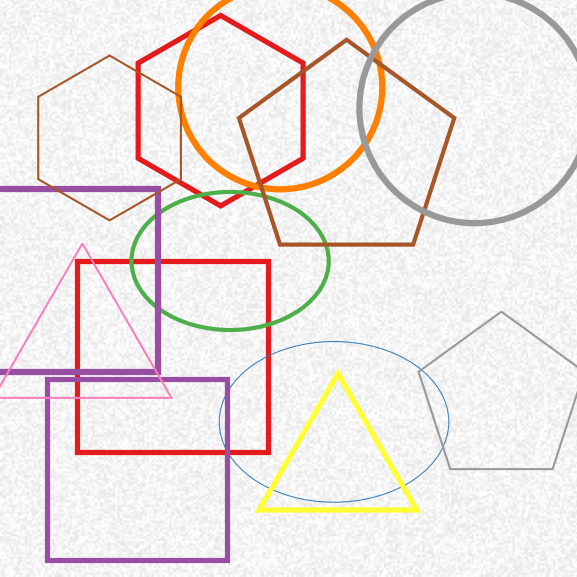[{"shape": "square", "thickness": 2.5, "radius": 0.83, "center": [0.299, 0.382]}, {"shape": "hexagon", "thickness": 2.5, "radius": 0.82, "center": [0.382, 0.807]}, {"shape": "oval", "thickness": 0.5, "radius": 0.99, "center": [0.578, 0.269]}, {"shape": "oval", "thickness": 2, "radius": 0.85, "center": [0.398, 0.547]}, {"shape": "square", "thickness": 3, "radius": 0.79, "center": [0.115, 0.513]}, {"shape": "square", "thickness": 2.5, "radius": 0.78, "center": [0.237, 0.186]}, {"shape": "circle", "thickness": 3, "radius": 0.88, "center": [0.485, 0.848]}, {"shape": "triangle", "thickness": 2.5, "radius": 0.79, "center": [0.585, 0.195]}, {"shape": "pentagon", "thickness": 2, "radius": 0.98, "center": [0.6, 0.734]}, {"shape": "hexagon", "thickness": 1, "radius": 0.71, "center": [0.19, 0.76]}, {"shape": "triangle", "thickness": 1, "radius": 0.89, "center": [0.143, 0.399]}, {"shape": "pentagon", "thickness": 1, "radius": 0.75, "center": [0.868, 0.309]}, {"shape": "circle", "thickness": 3, "radius": 1.0, "center": [0.822, 0.812]}]